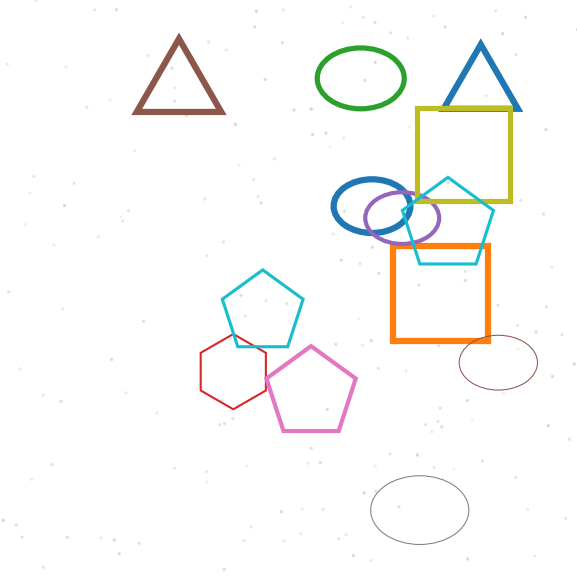[{"shape": "oval", "thickness": 3, "radius": 0.33, "center": [0.644, 0.642]}, {"shape": "triangle", "thickness": 3, "radius": 0.37, "center": [0.833, 0.848]}, {"shape": "square", "thickness": 3, "radius": 0.41, "center": [0.762, 0.491]}, {"shape": "oval", "thickness": 2.5, "radius": 0.38, "center": [0.625, 0.863]}, {"shape": "hexagon", "thickness": 1, "radius": 0.33, "center": [0.404, 0.356]}, {"shape": "oval", "thickness": 2, "radius": 0.32, "center": [0.696, 0.621]}, {"shape": "oval", "thickness": 0.5, "radius": 0.34, "center": [0.863, 0.371]}, {"shape": "triangle", "thickness": 3, "radius": 0.42, "center": [0.31, 0.847]}, {"shape": "pentagon", "thickness": 2, "radius": 0.41, "center": [0.539, 0.319]}, {"shape": "oval", "thickness": 0.5, "radius": 0.42, "center": [0.727, 0.116]}, {"shape": "square", "thickness": 2.5, "radius": 0.4, "center": [0.802, 0.732]}, {"shape": "pentagon", "thickness": 1.5, "radius": 0.41, "center": [0.776, 0.609]}, {"shape": "pentagon", "thickness": 1.5, "radius": 0.37, "center": [0.455, 0.458]}]